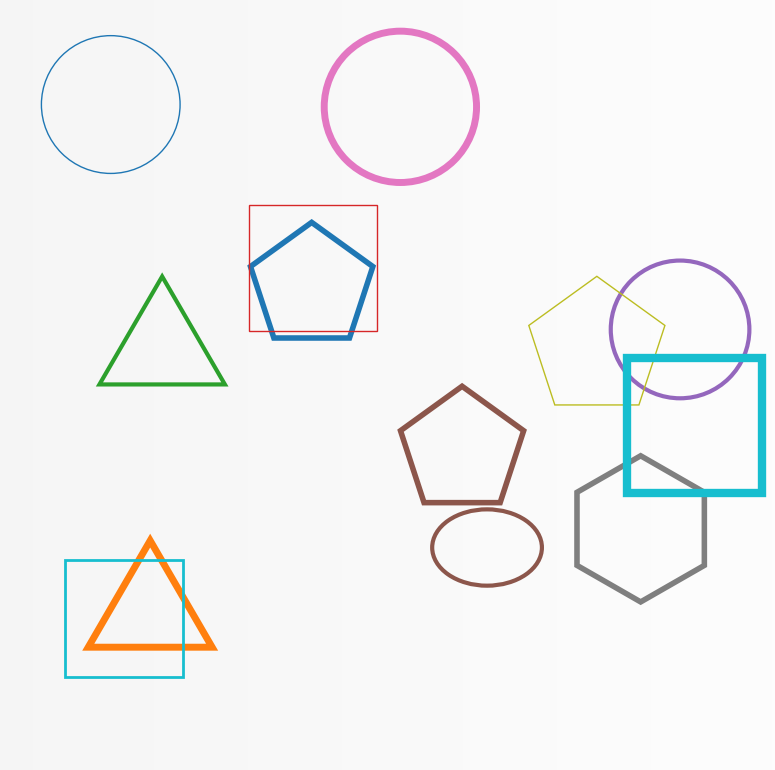[{"shape": "pentagon", "thickness": 2, "radius": 0.41, "center": [0.402, 0.628]}, {"shape": "circle", "thickness": 0.5, "radius": 0.45, "center": [0.143, 0.864]}, {"shape": "triangle", "thickness": 2.5, "radius": 0.46, "center": [0.194, 0.206]}, {"shape": "triangle", "thickness": 1.5, "radius": 0.47, "center": [0.209, 0.547]}, {"shape": "square", "thickness": 0.5, "radius": 0.41, "center": [0.404, 0.652]}, {"shape": "circle", "thickness": 1.5, "radius": 0.45, "center": [0.878, 0.572]}, {"shape": "pentagon", "thickness": 2, "radius": 0.42, "center": [0.596, 0.415]}, {"shape": "oval", "thickness": 1.5, "radius": 0.35, "center": [0.628, 0.289]}, {"shape": "circle", "thickness": 2.5, "radius": 0.49, "center": [0.517, 0.861]}, {"shape": "hexagon", "thickness": 2, "radius": 0.47, "center": [0.827, 0.313]}, {"shape": "pentagon", "thickness": 0.5, "radius": 0.46, "center": [0.77, 0.549]}, {"shape": "square", "thickness": 1, "radius": 0.38, "center": [0.16, 0.196]}, {"shape": "square", "thickness": 3, "radius": 0.44, "center": [0.896, 0.448]}]